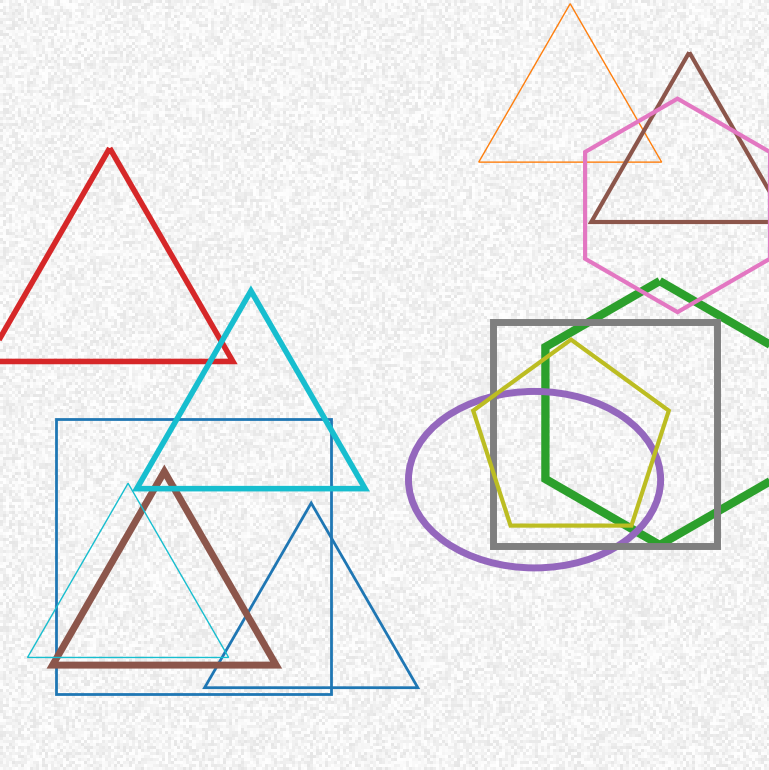[{"shape": "square", "thickness": 1, "radius": 0.89, "center": [0.251, 0.277]}, {"shape": "triangle", "thickness": 1, "radius": 0.8, "center": [0.404, 0.187]}, {"shape": "triangle", "thickness": 0.5, "radius": 0.69, "center": [0.74, 0.858]}, {"shape": "hexagon", "thickness": 3, "radius": 0.86, "center": [0.857, 0.464]}, {"shape": "triangle", "thickness": 2, "radius": 0.92, "center": [0.142, 0.623]}, {"shape": "oval", "thickness": 2.5, "radius": 0.82, "center": [0.694, 0.377]}, {"shape": "triangle", "thickness": 1.5, "radius": 0.73, "center": [0.895, 0.785]}, {"shape": "triangle", "thickness": 2.5, "radius": 0.84, "center": [0.213, 0.22]}, {"shape": "hexagon", "thickness": 1.5, "radius": 0.69, "center": [0.88, 0.733]}, {"shape": "square", "thickness": 2.5, "radius": 0.73, "center": [0.786, 0.436]}, {"shape": "pentagon", "thickness": 1.5, "radius": 0.67, "center": [0.742, 0.425]}, {"shape": "triangle", "thickness": 2, "radius": 0.86, "center": [0.326, 0.451]}, {"shape": "triangle", "thickness": 0.5, "radius": 0.75, "center": [0.166, 0.222]}]